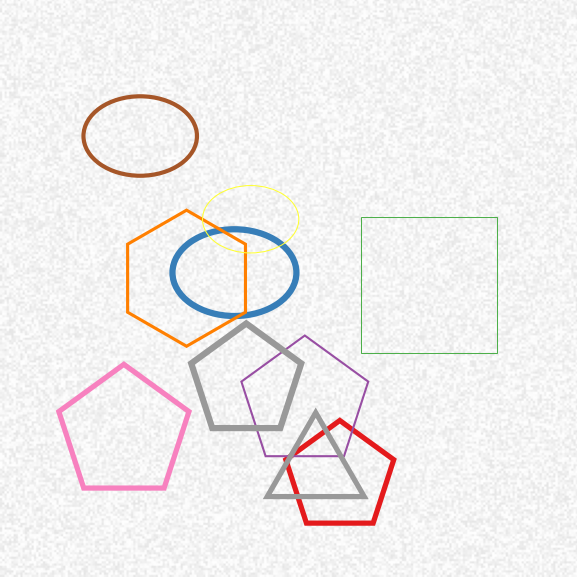[{"shape": "pentagon", "thickness": 2.5, "radius": 0.49, "center": [0.588, 0.173]}, {"shape": "oval", "thickness": 3, "radius": 0.54, "center": [0.406, 0.527]}, {"shape": "square", "thickness": 0.5, "radius": 0.59, "center": [0.743, 0.505]}, {"shape": "pentagon", "thickness": 1, "radius": 0.58, "center": [0.528, 0.303]}, {"shape": "hexagon", "thickness": 1.5, "radius": 0.59, "center": [0.323, 0.517]}, {"shape": "oval", "thickness": 0.5, "radius": 0.42, "center": [0.434, 0.619]}, {"shape": "oval", "thickness": 2, "radius": 0.49, "center": [0.243, 0.764]}, {"shape": "pentagon", "thickness": 2.5, "radius": 0.59, "center": [0.215, 0.25]}, {"shape": "triangle", "thickness": 2.5, "radius": 0.48, "center": [0.547, 0.188]}, {"shape": "pentagon", "thickness": 3, "radius": 0.5, "center": [0.426, 0.339]}]